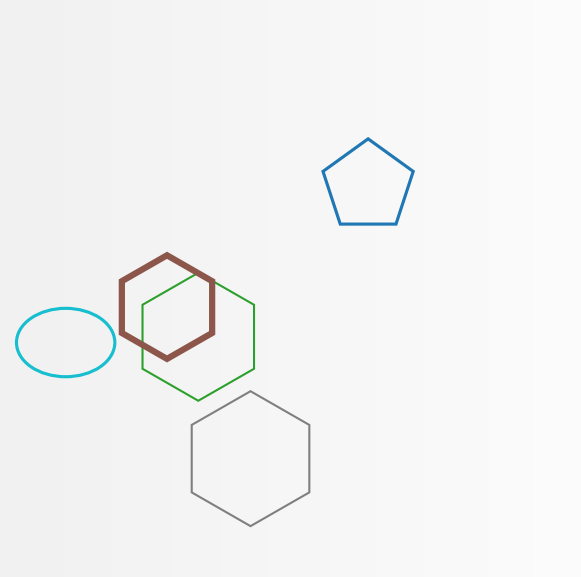[{"shape": "pentagon", "thickness": 1.5, "radius": 0.41, "center": [0.633, 0.677]}, {"shape": "hexagon", "thickness": 1, "radius": 0.55, "center": [0.341, 0.416]}, {"shape": "hexagon", "thickness": 3, "radius": 0.45, "center": [0.287, 0.467]}, {"shape": "hexagon", "thickness": 1, "radius": 0.58, "center": [0.431, 0.205]}, {"shape": "oval", "thickness": 1.5, "radius": 0.42, "center": [0.113, 0.406]}]